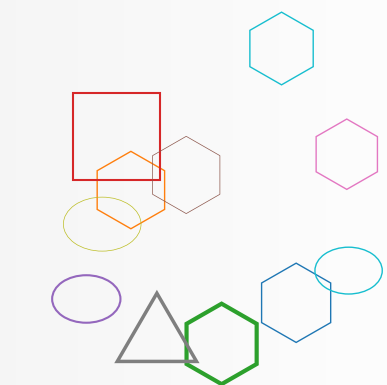[{"shape": "hexagon", "thickness": 1, "radius": 0.51, "center": [0.764, 0.214]}, {"shape": "hexagon", "thickness": 1, "radius": 0.5, "center": [0.338, 0.506]}, {"shape": "hexagon", "thickness": 3, "radius": 0.52, "center": [0.572, 0.107]}, {"shape": "square", "thickness": 1.5, "radius": 0.56, "center": [0.301, 0.646]}, {"shape": "oval", "thickness": 1.5, "radius": 0.44, "center": [0.223, 0.223]}, {"shape": "hexagon", "thickness": 0.5, "radius": 0.5, "center": [0.481, 0.546]}, {"shape": "hexagon", "thickness": 1, "radius": 0.46, "center": [0.895, 0.599]}, {"shape": "triangle", "thickness": 2.5, "radius": 0.59, "center": [0.405, 0.12]}, {"shape": "oval", "thickness": 0.5, "radius": 0.5, "center": [0.264, 0.418]}, {"shape": "oval", "thickness": 1, "radius": 0.43, "center": [0.9, 0.297]}, {"shape": "hexagon", "thickness": 1, "radius": 0.47, "center": [0.727, 0.874]}]